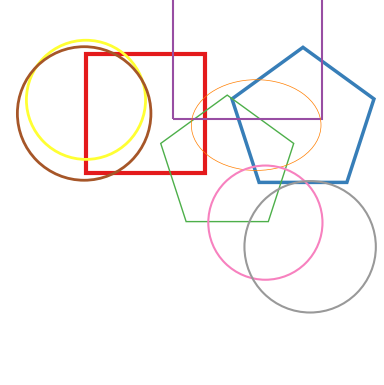[{"shape": "square", "thickness": 3, "radius": 0.77, "center": [0.378, 0.706]}, {"shape": "pentagon", "thickness": 2.5, "radius": 0.97, "center": [0.787, 0.683]}, {"shape": "pentagon", "thickness": 1, "radius": 0.91, "center": [0.59, 0.571]}, {"shape": "square", "thickness": 1.5, "radius": 0.96, "center": [0.643, 0.883]}, {"shape": "oval", "thickness": 0.5, "radius": 0.84, "center": [0.665, 0.675]}, {"shape": "circle", "thickness": 2, "radius": 0.77, "center": [0.223, 0.741]}, {"shape": "circle", "thickness": 2, "radius": 0.87, "center": [0.219, 0.705]}, {"shape": "circle", "thickness": 1.5, "radius": 0.74, "center": [0.689, 0.422]}, {"shape": "circle", "thickness": 1.5, "radius": 0.85, "center": [0.806, 0.359]}]